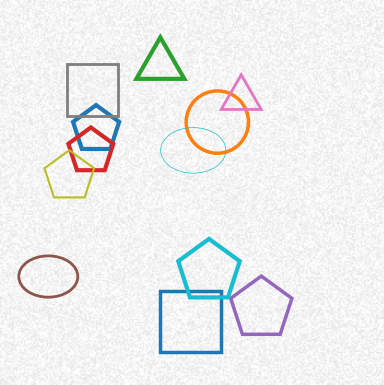[{"shape": "pentagon", "thickness": 3, "radius": 0.31, "center": [0.25, 0.664]}, {"shape": "square", "thickness": 2.5, "radius": 0.4, "center": [0.494, 0.165]}, {"shape": "circle", "thickness": 2.5, "radius": 0.41, "center": [0.564, 0.683]}, {"shape": "triangle", "thickness": 3, "radius": 0.36, "center": [0.416, 0.831]}, {"shape": "pentagon", "thickness": 3, "radius": 0.31, "center": [0.236, 0.608]}, {"shape": "pentagon", "thickness": 2.5, "radius": 0.42, "center": [0.679, 0.199]}, {"shape": "oval", "thickness": 2, "radius": 0.38, "center": [0.125, 0.282]}, {"shape": "triangle", "thickness": 2, "radius": 0.3, "center": [0.627, 0.746]}, {"shape": "square", "thickness": 2, "radius": 0.33, "center": [0.24, 0.766]}, {"shape": "pentagon", "thickness": 1.5, "radius": 0.34, "center": [0.18, 0.542]}, {"shape": "pentagon", "thickness": 3, "radius": 0.42, "center": [0.543, 0.296]}, {"shape": "oval", "thickness": 0.5, "radius": 0.42, "center": [0.502, 0.609]}]